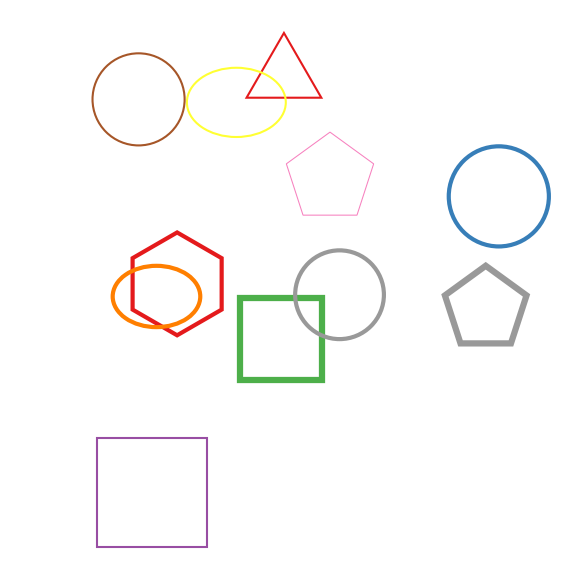[{"shape": "hexagon", "thickness": 2, "radius": 0.45, "center": [0.307, 0.508]}, {"shape": "triangle", "thickness": 1, "radius": 0.37, "center": [0.492, 0.867]}, {"shape": "circle", "thickness": 2, "radius": 0.43, "center": [0.864, 0.659]}, {"shape": "square", "thickness": 3, "radius": 0.35, "center": [0.486, 0.412]}, {"shape": "square", "thickness": 1, "radius": 0.48, "center": [0.263, 0.146]}, {"shape": "oval", "thickness": 2, "radius": 0.38, "center": [0.271, 0.486]}, {"shape": "oval", "thickness": 1, "radius": 0.43, "center": [0.409, 0.822]}, {"shape": "circle", "thickness": 1, "radius": 0.4, "center": [0.24, 0.827]}, {"shape": "pentagon", "thickness": 0.5, "radius": 0.4, "center": [0.571, 0.691]}, {"shape": "pentagon", "thickness": 3, "radius": 0.37, "center": [0.841, 0.465]}, {"shape": "circle", "thickness": 2, "radius": 0.38, "center": [0.588, 0.489]}]